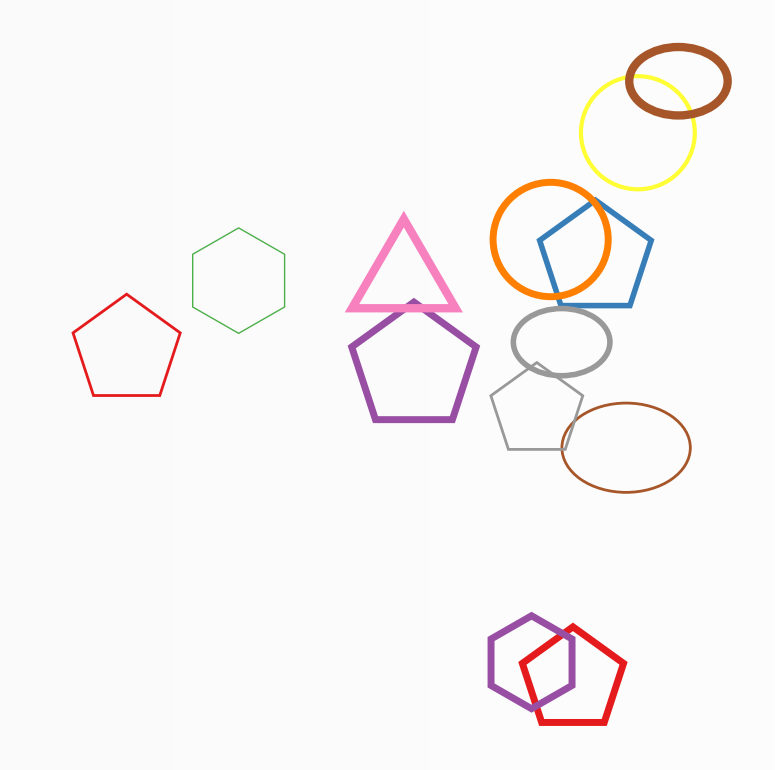[{"shape": "pentagon", "thickness": 1, "radius": 0.36, "center": [0.163, 0.545]}, {"shape": "pentagon", "thickness": 2.5, "radius": 0.34, "center": [0.739, 0.117]}, {"shape": "pentagon", "thickness": 2, "radius": 0.38, "center": [0.768, 0.664]}, {"shape": "hexagon", "thickness": 0.5, "radius": 0.34, "center": [0.308, 0.636]}, {"shape": "hexagon", "thickness": 2.5, "radius": 0.3, "center": [0.686, 0.14]}, {"shape": "pentagon", "thickness": 2.5, "radius": 0.42, "center": [0.534, 0.523]}, {"shape": "circle", "thickness": 2.5, "radius": 0.37, "center": [0.711, 0.689]}, {"shape": "circle", "thickness": 1.5, "radius": 0.37, "center": [0.823, 0.828]}, {"shape": "oval", "thickness": 1, "radius": 0.41, "center": [0.808, 0.419]}, {"shape": "oval", "thickness": 3, "radius": 0.32, "center": [0.875, 0.895]}, {"shape": "triangle", "thickness": 3, "radius": 0.39, "center": [0.521, 0.638]}, {"shape": "pentagon", "thickness": 1, "radius": 0.31, "center": [0.693, 0.467]}, {"shape": "oval", "thickness": 2, "radius": 0.31, "center": [0.725, 0.556]}]